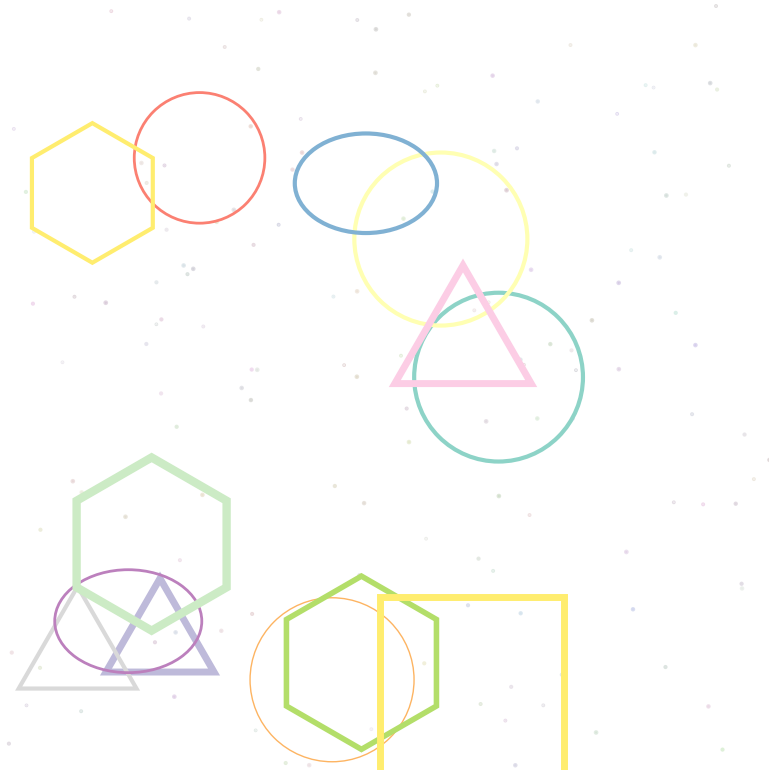[{"shape": "circle", "thickness": 1.5, "radius": 0.55, "center": [0.647, 0.51]}, {"shape": "circle", "thickness": 1.5, "radius": 0.56, "center": [0.573, 0.69]}, {"shape": "triangle", "thickness": 2.5, "radius": 0.41, "center": [0.208, 0.168]}, {"shape": "circle", "thickness": 1, "radius": 0.42, "center": [0.259, 0.795]}, {"shape": "oval", "thickness": 1.5, "radius": 0.46, "center": [0.475, 0.762]}, {"shape": "circle", "thickness": 0.5, "radius": 0.53, "center": [0.431, 0.117]}, {"shape": "hexagon", "thickness": 2, "radius": 0.56, "center": [0.469, 0.139]}, {"shape": "triangle", "thickness": 2.5, "radius": 0.51, "center": [0.601, 0.553]}, {"shape": "triangle", "thickness": 1.5, "radius": 0.44, "center": [0.101, 0.15]}, {"shape": "oval", "thickness": 1, "radius": 0.48, "center": [0.167, 0.193]}, {"shape": "hexagon", "thickness": 3, "radius": 0.56, "center": [0.197, 0.293]}, {"shape": "square", "thickness": 2.5, "radius": 0.6, "center": [0.613, 0.106]}, {"shape": "hexagon", "thickness": 1.5, "radius": 0.45, "center": [0.12, 0.749]}]